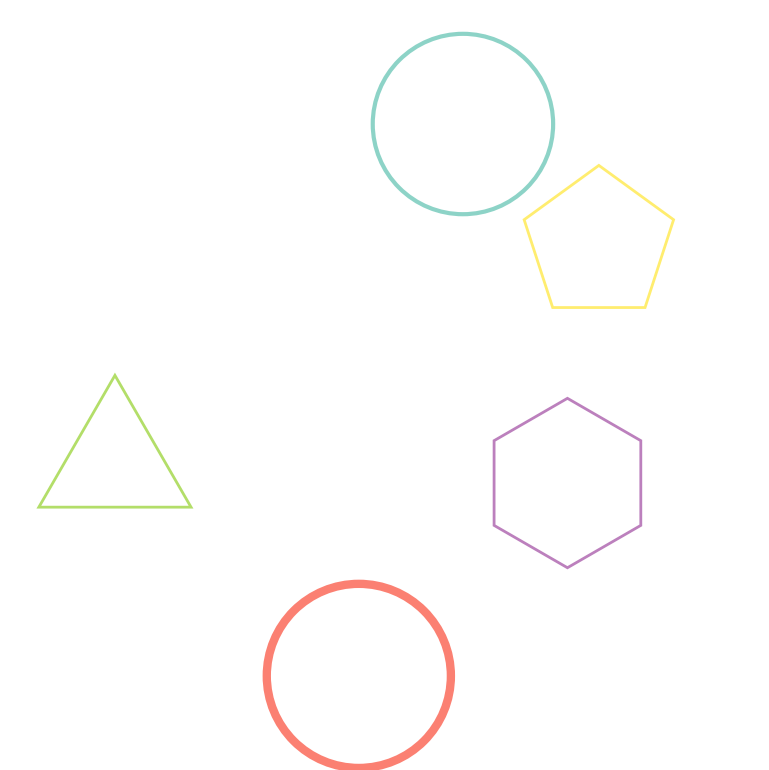[{"shape": "circle", "thickness": 1.5, "radius": 0.59, "center": [0.601, 0.839]}, {"shape": "circle", "thickness": 3, "radius": 0.6, "center": [0.466, 0.122]}, {"shape": "triangle", "thickness": 1, "radius": 0.57, "center": [0.149, 0.398]}, {"shape": "hexagon", "thickness": 1, "radius": 0.55, "center": [0.737, 0.373]}, {"shape": "pentagon", "thickness": 1, "radius": 0.51, "center": [0.778, 0.683]}]